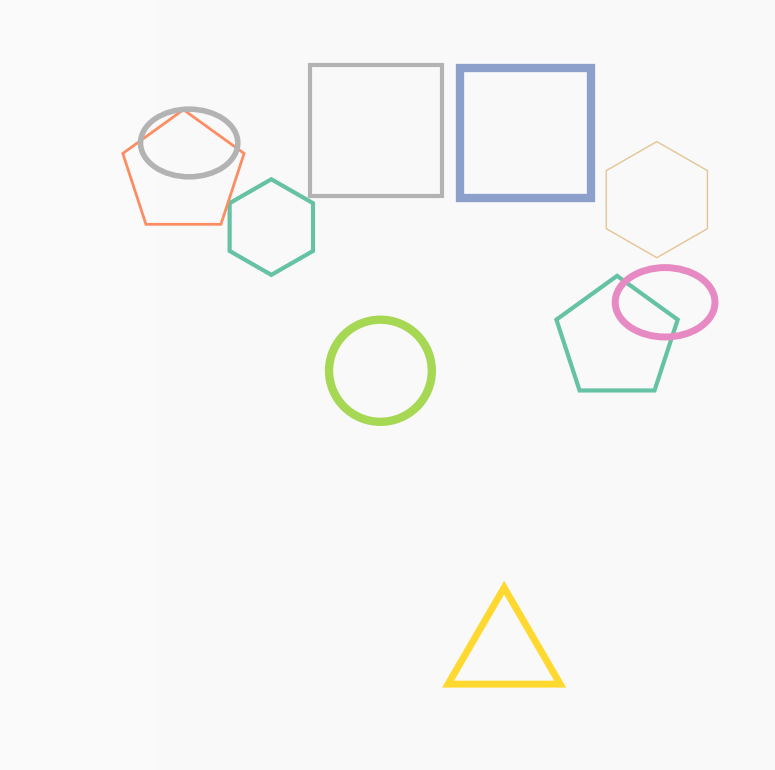[{"shape": "pentagon", "thickness": 1.5, "radius": 0.41, "center": [0.796, 0.559]}, {"shape": "hexagon", "thickness": 1.5, "radius": 0.31, "center": [0.35, 0.705]}, {"shape": "pentagon", "thickness": 1, "radius": 0.41, "center": [0.237, 0.775]}, {"shape": "square", "thickness": 3, "radius": 0.42, "center": [0.679, 0.827]}, {"shape": "oval", "thickness": 2.5, "radius": 0.32, "center": [0.858, 0.607]}, {"shape": "circle", "thickness": 3, "radius": 0.33, "center": [0.491, 0.518]}, {"shape": "triangle", "thickness": 2.5, "radius": 0.42, "center": [0.65, 0.153]}, {"shape": "hexagon", "thickness": 0.5, "radius": 0.38, "center": [0.848, 0.741]}, {"shape": "oval", "thickness": 2, "radius": 0.31, "center": [0.244, 0.814]}, {"shape": "square", "thickness": 1.5, "radius": 0.42, "center": [0.485, 0.83]}]